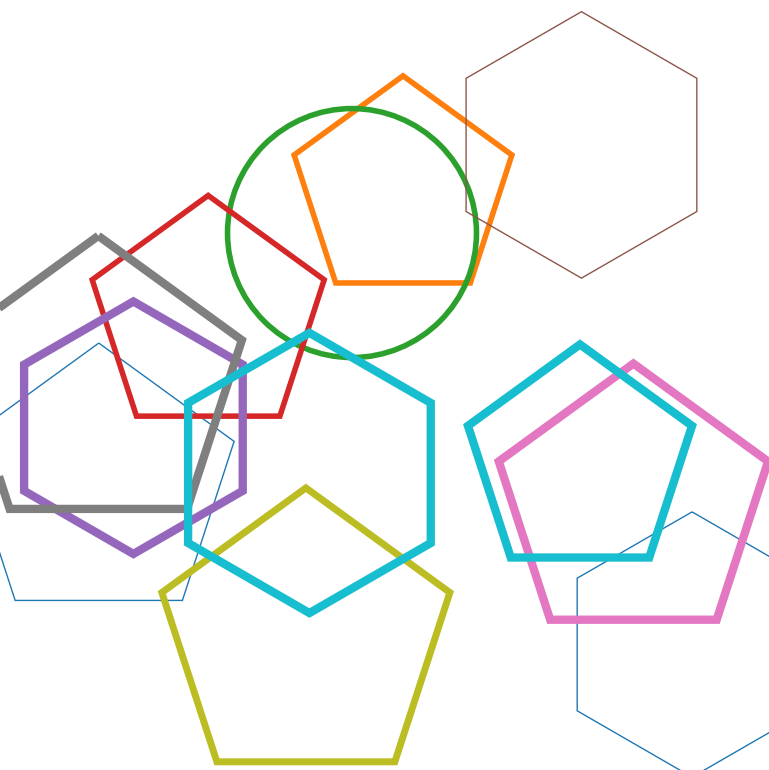[{"shape": "pentagon", "thickness": 0.5, "radius": 0.92, "center": [0.128, 0.37]}, {"shape": "hexagon", "thickness": 0.5, "radius": 0.86, "center": [0.899, 0.163]}, {"shape": "pentagon", "thickness": 2, "radius": 0.74, "center": [0.523, 0.753]}, {"shape": "circle", "thickness": 2, "radius": 0.81, "center": [0.457, 0.697]}, {"shape": "pentagon", "thickness": 2, "radius": 0.79, "center": [0.27, 0.588]}, {"shape": "hexagon", "thickness": 3, "radius": 0.82, "center": [0.173, 0.445]}, {"shape": "hexagon", "thickness": 0.5, "radius": 0.87, "center": [0.755, 0.812]}, {"shape": "pentagon", "thickness": 3, "radius": 0.92, "center": [0.823, 0.344]}, {"shape": "pentagon", "thickness": 3, "radius": 0.98, "center": [0.128, 0.498]}, {"shape": "pentagon", "thickness": 2.5, "radius": 0.98, "center": [0.397, 0.17]}, {"shape": "pentagon", "thickness": 3, "radius": 0.76, "center": [0.753, 0.4]}, {"shape": "hexagon", "thickness": 3, "radius": 0.91, "center": [0.402, 0.386]}]